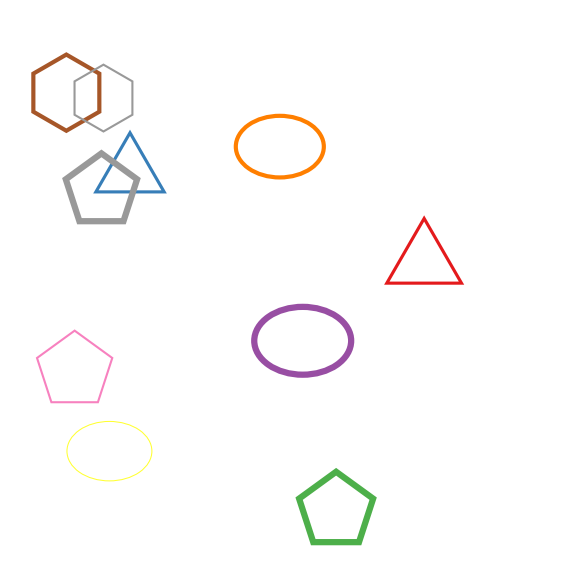[{"shape": "triangle", "thickness": 1.5, "radius": 0.37, "center": [0.734, 0.546]}, {"shape": "triangle", "thickness": 1.5, "radius": 0.34, "center": [0.225, 0.701]}, {"shape": "pentagon", "thickness": 3, "radius": 0.34, "center": [0.582, 0.115]}, {"shape": "oval", "thickness": 3, "radius": 0.42, "center": [0.524, 0.409]}, {"shape": "oval", "thickness": 2, "radius": 0.38, "center": [0.485, 0.745]}, {"shape": "oval", "thickness": 0.5, "radius": 0.37, "center": [0.189, 0.218]}, {"shape": "hexagon", "thickness": 2, "radius": 0.33, "center": [0.115, 0.839]}, {"shape": "pentagon", "thickness": 1, "radius": 0.34, "center": [0.129, 0.358]}, {"shape": "pentagon", "thickness": 3, "radius": 0.32, "center": [0.176, 0.669]}, {"shape": "hexagon", "thickness": 1, "radius": 0.29, "center": [0.179, 0.829]}]